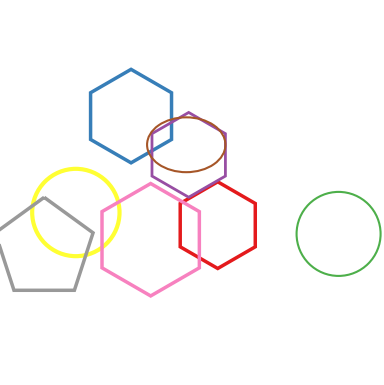[{"shape": "hexagon", "thickness": 2.5, "radius": 0.56, "center": [0.566, 0.415]}, {"shape": "hexagon", "thickness": 2.5, "radius": 0.61, "center": [0.34, 0.698]}, {"shape": "circle", "thickness": 1.5, "radius": 0.55, "center": [0.879, 0.392]}, {"shape": "hexagon", "thickness": 2, "radius": 0.55, "center": [0.49, 0.598]}, {"shape": "circle", "thickness": 3, "radius": 0.57, "center": [0.197, 0.448]}, {"shape": "oval", "thickness": 1.5, "radius": 0.51, "center": [0.484, 0.624]}, {"shape": "hexagon", "thickness": 2.5, "radius": 0.73, "center": [0.391, 0.377]}, {"shape": "pentagon", "thickness": 2.5, "radius": 0.67, "center": [0.115, 0.354]}]